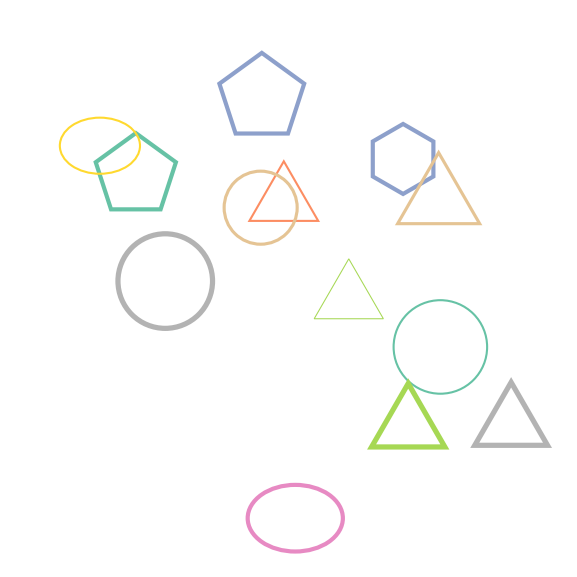[{"shape": "pentagon", "thickness": 2, "radius": 0.36, "center": [0.235, 0.696]}, {"shape": "circle", "thickness": 1, "radius": 0.4, "center": [0.763, 0.398]}, {"shape": "triangle", "thickness": 1, "radius": 0.34, "center": [0.491, 0.651]}, {"shape": "hexagon", "thickness": 2, "radius": 0.3, "center": [0.698, 0.724]}, {"shape": "pentagon", "thickness": 2, "radius": 0.39, "center": [0.453, 0.83]}, {"shape": "oval", "thickness": 2, "radius": 0.41, "center": [0.511, 0.102]}, {"shape": "triangle", "thickness": 0.5, "radius": 0.35, "center": [0.604, 0.482]}, {"shape": "triangle", "thickness": 2.5, "radius": 0.37, "center": [0.707, 0.262]}, {"shape": "oval", "thickness": 1, "radius": 0.35, "center": [0.173, 0.747]}, {"shape": "triangle", "thickness": 1.5, "radius": 0.41, "center": [0.76, 0.653]}, {"shape": "circle", "thickness": 1.5, "radius": 0.32, "center": [0.451, 0.64]}, {"shape": "triangle", "thickness": 2.5, "radius": 0.36, "center": [0.885, 0.264]}, {"shape": "circle", "thickness": 2.5, "radius": 0.41, "center": [0.286, 0.512]}]